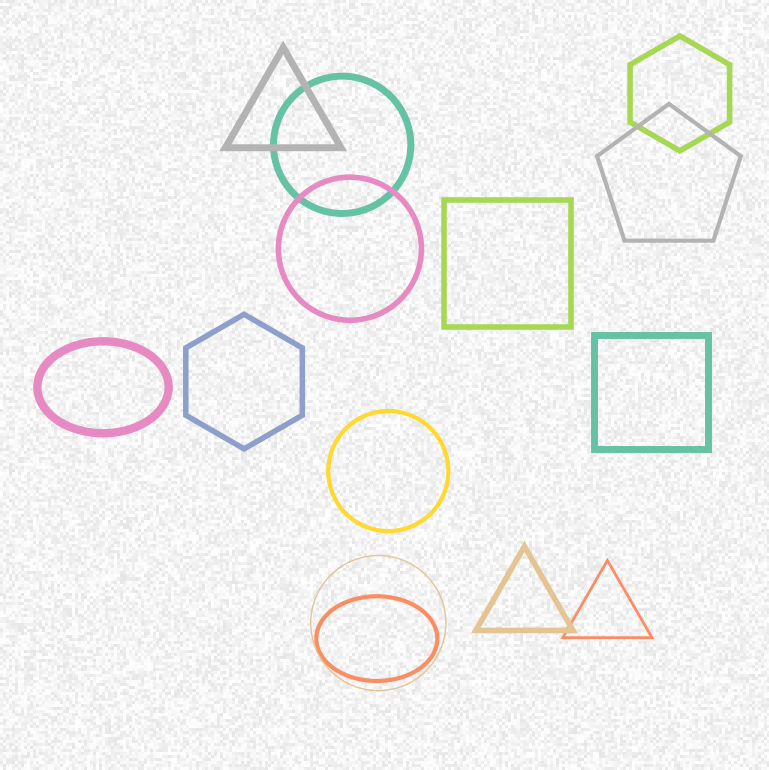[{"shape": "circle", "thickness": 2.5, "radius": 0.45, "center": [0.444, 0.812]}, {"shape": "square", "thickness": 2.5, "radius": 0.37, "center": [0.845, 0.49]}, {"shape": "triangle", "thickness": 1, "radius": 0.33, "center": [0.789, 0.205]}, {"shape": "oval", "thickness": 1.5, "radius": 0.39, "center": [0.489, 0.171]}, {"shape": "hexagon", "thickness": 2, "radius": 0.44, "center": [0.317, 0.504]}, {"shape": "oval", "thickness": 3, "radius": 0.43, "center": [0.134, 0.497]}, {"shape": "circle", "thickness": 2, "radius": 0.46, "center": [0.454, 0.677]}, {"shape": "hexagon", "thickness": 2, "radius": 0.37, "center": [0.883, 0.879]}, {"shape": "square", "thickness": 2, "radius": 0.41, "center": [0.659, 0.658]}, {"shape": "circle", "thickness": 1.5, "radius": 0.39, "center": [0.504, 0.388]}, {"shape": "triangle", "thickness": 2, "radius": 0.36, "center": [0.681, 0.218]}, {"shape": "circle", "thickness": 0.5, "radius": 0.44, "center": [0.491, 0.191]}, {"shape": "triangle", "thickness": 2.5, "radius": 0.43, "center": [0.368, 0.851]}, {"shape": "pentagon", "thickness": 1.5, "radius": 0.49, "center": [0.869, 0.767]}]